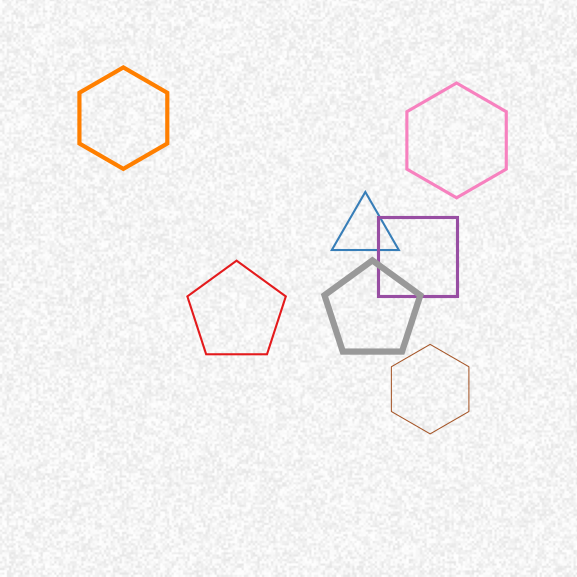[{"shape": "pentagon", "thickness": 1, "radius": 0.45, "center": [0.41, 0.458]}, {"shape": "triangle", "thickness": 1, "radius": 0.34, "center": [0.633, 0.6]}, {"shape": "square", "thickness": 1.5, "radius": 0.34, "center": [0.723, 0.555]}, {"shape": "hexagon", "thickness": 2, "radius": 0.44, "center": [0.214, 0.795]}, {"shape": "hexagon", "thickness": 0.5, "radius": 0.39, "center": [0.745, 0.325]}, {"shape": "hexagon", "thickness": 1.5, "radius": 0.5, "center": [0.791, 0.756]}, {"shape": "pentagon", "thickness": 3, "radius": 0.44, "center": [0.645, 0.461]}]